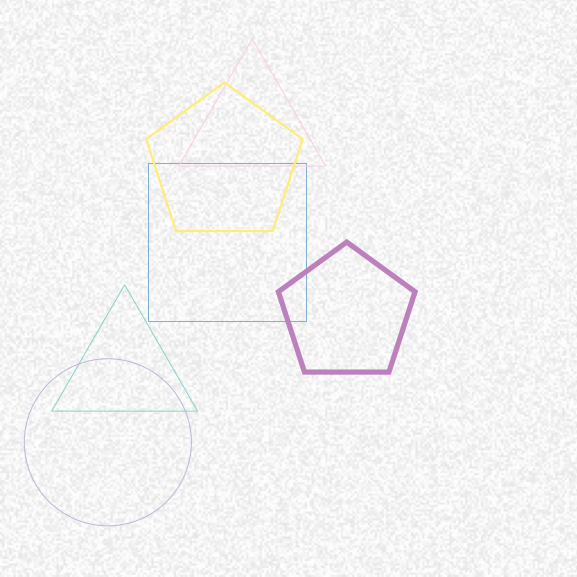[{"shape": "triangle", "thickness": 0.5, "radius": 0.73, "center": [0.216, 0.36]}, {"shape": "circle", "thickness": 0.5, "radius": 0.72, "center": [0.187, 0.233]}, {"shape": "square", "thickness": 0.5, "radius": 0.69, "center": [0.393, 0.58]}, {"shape": "triangle", "thickness": 0.5, "radius": 0.73, "center": [0.437, 0.785]}, {"shape": "pentagon", "thickness": 2.5, "radius": 0.62, "center": [0.6, 0.456]}, {"shape": "pentagon", "thickness": 1, "radius": 0.71, "center": [0.389, 0.714]}]